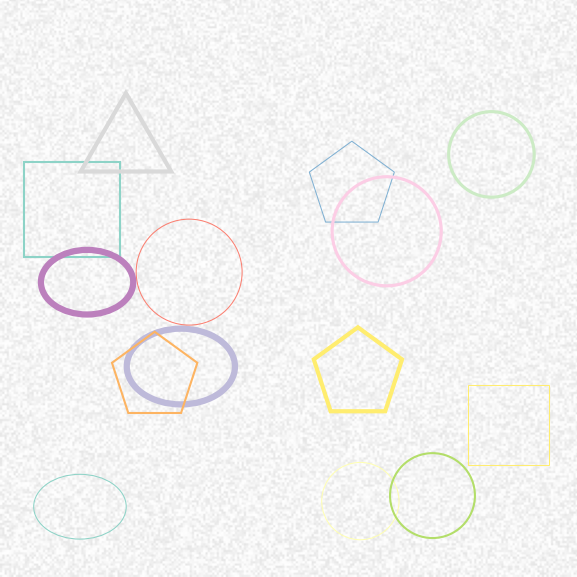[{"shape": "oval", "thickness": 0.5, "radius": 0.4, "center": [0.138, 0.122]}, {"shape": "square", "thickness": 1, "radius": 0.41, "center": [0.125, 0.636]}, {"shape": "circle", "thickness": 0.5, "radius": 0.33, "center": [0.624, 0.131]}, {"shape": "oval", "thickness": 3, "radius": 0.47, "center": [0.313, 0.364]}, {"shape": "circle", "thickness": 0.5, "radius": 0.46, "center": [0.328, 0.528]}, {"shape": "pentagon", "thickness": 0.5, "radius": 0.39, "center": [0.609, 0.677]}, {"shape": "pentagon", "thickness": 1, "radius": 0.39, "center": [0.268, 0.347]}, {"shape": "circle", "thickness": 1, "radius": 0.37, "center": [0.749, 0.141]}, {"shape": "circle", "thickness": 1.5, "radius": 0.47, "center": [0.67, 0.599]}, {"shape": "triangle", "thickness": 2, "radius": 0.45, "center": [0.218, 0.747]}, {"shape": "oval", "thickness": 3, "radius": 0.4, "center": [0.151, 0.51]}, {"shape": "circle", "thickness": 1.5, "radius": 0.37, "center": [0.851, 0.732]}, {"shape": "pentagon", "thickness": 2, "radius": 0.4, "center": [0.62, 0.352]}, {"shape": "square", "thickness": 0.5, "radius": 0.35, "center": [0.881, 0.263]}]